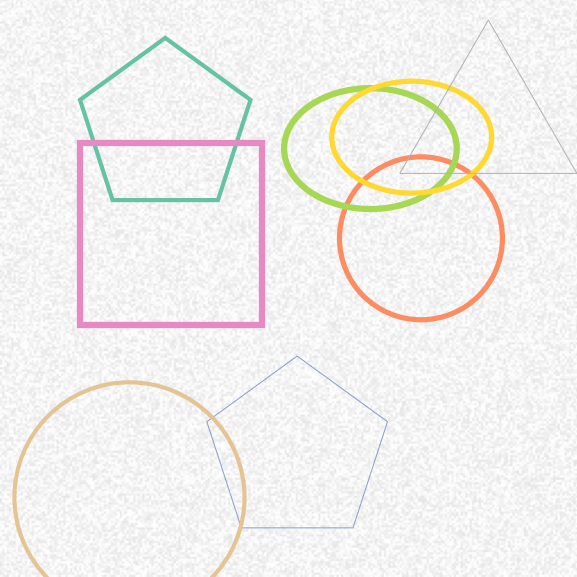[{"shape": "pentagon", "thickness": 2, "radius": 0.78, "center": [0.286, 0.778]}, {"shape": "circle", "thickness": 2.5, "radius": 0.71, "center": [0.729, 0.586]}, {"shape": "pentagon", "thickness": 0.5, "radius": 0.82, "center": [0.515, 0.218]}, {"shape": "square", "thickness": 3, "radius": 0.79, "center": [0.296, 0.594]}, {"shape": "oval", "thickness": 3, "radius": 0.75, "center": [0.641, 0.742]}, {"shape": "oval", "thickness": 2.5, "radius": 0.69, "center": [0.713, 0.762]}, {"shape": "circle", "thickness": 2, "radius": 1.0, "center": [0.224, 0.138]}, {"shape": "triangle", "thickness": 0.5, "radius": 0.89, "center": [0.846, 0.787]}]